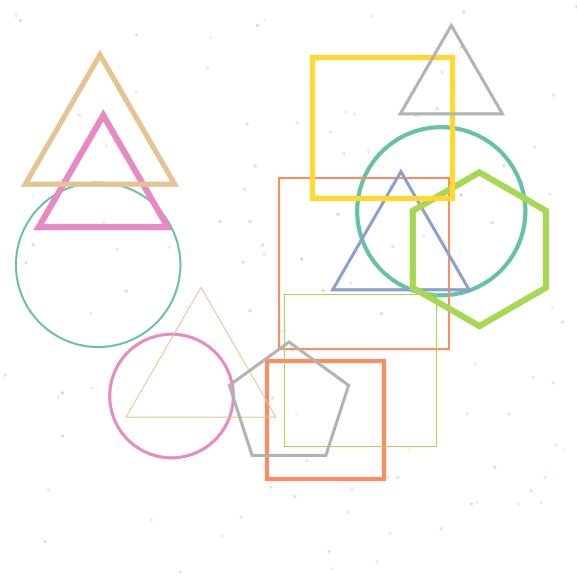[{"shape": "circle", "thickness": 1, "radius": 0.71, "center": [0.17, 0.541]}, {"shape": "circle", "thickness": 2, "radius": 0.73, "center": [0.764, 0.633]}, {"shape": "square", "thickness": 1, "radius": 0.74, "center": [0.63, 0.543]}, {"shape": "square", "thickness": 2, "radius": 0.51, "center": [0.564, 0.272]}, {"shape": "triangle", "thickness": 1.5, "radius": 0.68, "center": [0.694, 0.566]}, {"shape": "triangle", "thickness": 3, "radius": 0.64, "center": [0.179, 0.67]}, {"shape": "circle", "thickness": 1.5, "radius": 0.54, "center": [0.297, 0.313]}, {"shape": "square", "thickness": 0.5, "radius": 0.66, "center": [0.623, 0.358]}, {"shape": "hexagon", "thickness": 3, "radius": 0.67, "center": [0.83, 0.568]}, {"shape": "square", "thickness": 2.5, "radius": 0.61, "center": [0.661, 0.779]}, {"shape": "triangle", "thickness": 2.5, "radius": 0.75, "center": [0.173, 0.755]}, {"shape": "triangle", "thickness": 0.5, "radius": 0.75, "center": [0.348, 0.352]}, {"shape": "triangle", "thickness": 1.5, "radius": 0.51, "center": [0.782, 0.853]}, {"shape": "pentagon", "thickness": 1.5, "radius": 0.54, "center": [0.5, 0.298]}]